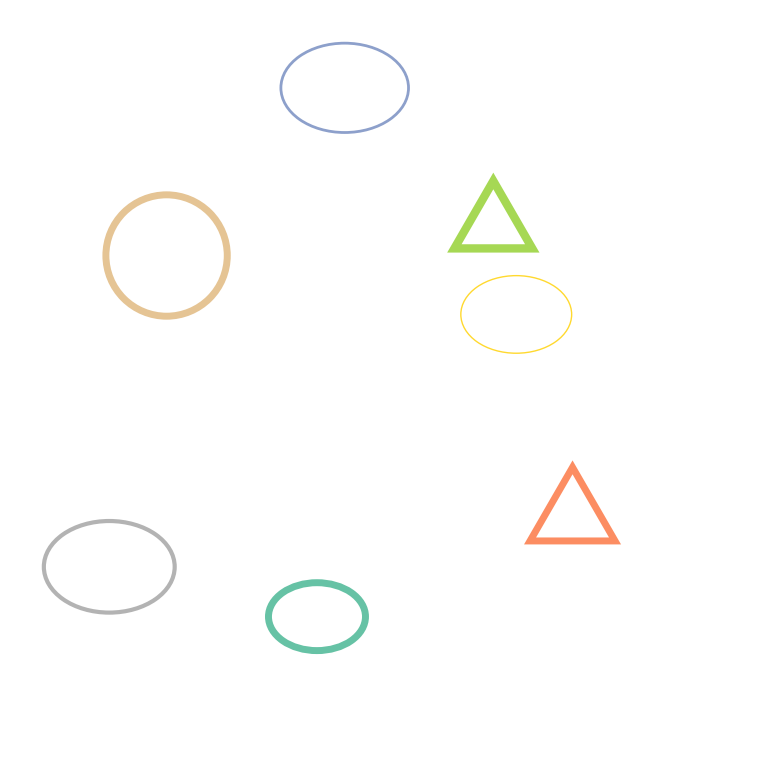[{"shape": "oval", "thickness": 2.5, "radius": 0.31, "center": [0.412, 0.199]}, {"shape": "triangle", "thickness": 2.5, "radius": 0.32, "center": [0.744, 0.329]}, {"shape": "oval", "thickness": 1, "radius": 0.41, "center": [0.448, 0.886]}, {"shape": "triangle", "thickness": 3, "radius": 0.29, "center": [0.641, 0.707]}, {"shape": "oval", "thickness": 0.5, "radius": 0.36, "center": [0.67, 0.592]}, {"shape": "circle", "thickness": 2.5, "radius": 0.39, "center": [0.216, 0.668]}, {"shape": "oval", "thickness": 1.5, "radius": 0.42, "center": [0.142, 0.264]}]